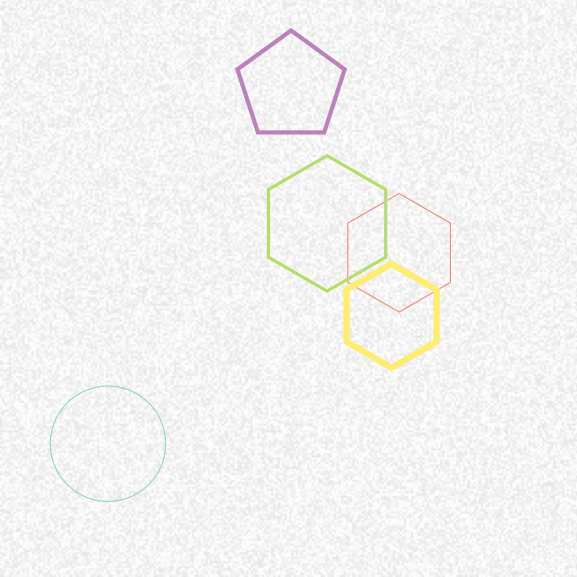[{"shape": "circle", "thickness": 0.5, "radius": 0.5, "center": [0.187, 0.231]}, {"shape": "hexagon", "thickness": 0.5, "radius": 0.51, "center": [0.691, 0.561]}, {"shape": "hexagon", "thickness": 1.5, "radius": 0.59, "center": [0.566, 0.612]}, {"shape": "pentagon", "thickness": 2, "radius": 0.49, "center": [0.504, 0.849]}, {"shape": "hexagon", "thickness": 3, "radius": 0.45, "center": [0.678, 0.452]}]